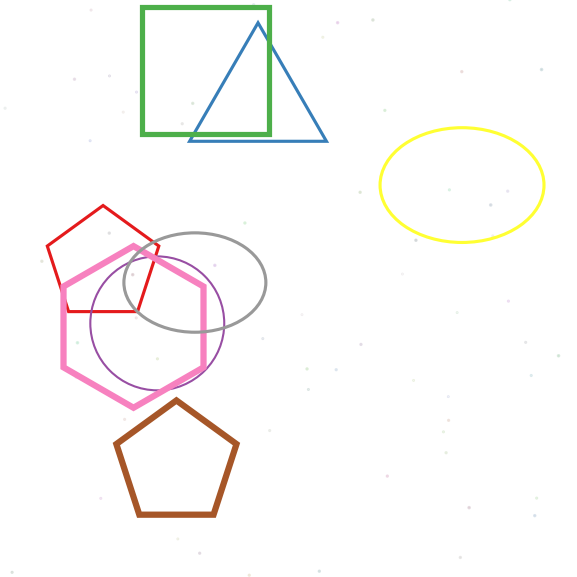[{"shape": "pentagon", "thickness": 1.5, "radius": 0.51, "center": [0.178, 0.542]}, {"shape": "triangle", "thickness": 1.5, "radius": 0.68, "center": [0.447, 0.823]}, {"shape": "square", "thickness": 2.5, "radius": 0.55, "center": [0.356, 0.877]}, {"shape": "circle", "thickness": 1, "radius": 0.58, "center": [0.272, 0.439]}, {"shape": "oval", "thickness": 1.5, "radius": 0.71, "center": [0.8, 0.679]}, {"shape": "pentagon", "thickness": 3, "radius": 0.55, "center": [0.306, 0.196]}, {"shape": "hexagon", "thickness": 3, "radius": 0.7, "center": [0.231, 0.433]}, {"shape": "oval", "thickness": 1.5, "radius": 0.61, "center": [0.337, 0.51]}]